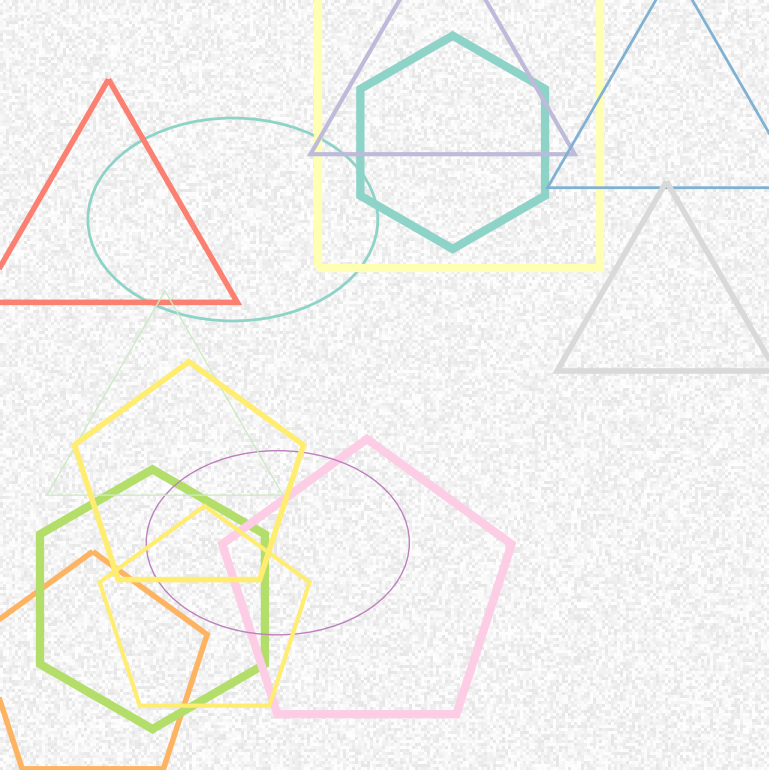[{"shape": "oval", "thickness": 1, "radius": 0.94, "center": [0.302, 0.715]}, {"shape": "hexagon", "thickness": 3, "radius": 0.69, "center": [0.588, 0.815]}, {"shape": "square", "thickness": 3, "radius": 0.92, "center": [0.596, 0.835]}, {"shape": "triangle", "thickness": 1.5, "radius": 0.99, "center": [0.575, 0.899]}, {"shape": "triangle", "thickness": 2, "radius": 0.97, "center": [0.141, 0.704]}, {"shape": "triangle", "thickness": 1, "radius": 0.95, "center": [0.875, 0.851]}, {"shape": "pentagon", "thickness": 2, "radius": 0.78, "center": [0.121, 0.128]}, {"shape": "hexagon", "thickness": 3, "radius": 0.84, "center": [0.198, 0.222]}, {"shape": "pentagon", "thickness": 3, "radius": 0.99, "center": [0.476, 0.232]}, {"shape": "triangle", "thickness": 2, "radius": 0.82, "center": [0.866, 0.6]}, {"shape": "oval", "thickness": 0.5, "radius": 0.85, "center": [0.361, 0.295]}, {"shape": "triangle", "thickness": 0.5, "radius": 0.88, "center": [0.214, 0.445]}, {"shape": "pentagon", "thickness": 1.5, "radius": 0.72, "center": [0.266, 0.2]}, {"shape": "pentagon", "thickness": 2, "radius": 0.78, "center": [0.245, 0.374]}]